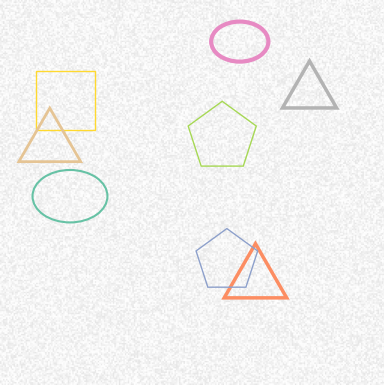[{"shape": "oval", "thickness": 1.5, "radius": 0.49, "center": [0.182, 0.49]}, {"shape": "triangle", "thickness": 2.5, "radius": 0.47, "center": [0.664, 0.273]}, {"shape": "pentagon", "thickness": 1, "radius": 0.42, "center": [0.589, 0.322]}, {"shape": "oval", "thickness": 3, "radius": 0.37, "center": [0.623, 0.892]}, {"shape": "pentagon", "thickness": 1, "radius": 0.47, "center": [0.577, 0.644]}, {"shape": "square", "thickness": 1, "radius": 0.38, "center": [0.17, 0.739]}, {"shape": "triangle", "thickness": 2, "radius": 0.46, "center": [0.129, 0.626]}, {"shape": "triangle", "thickness": 2.5, "radius": 0.41, "center": [0.804, 0.76]}]